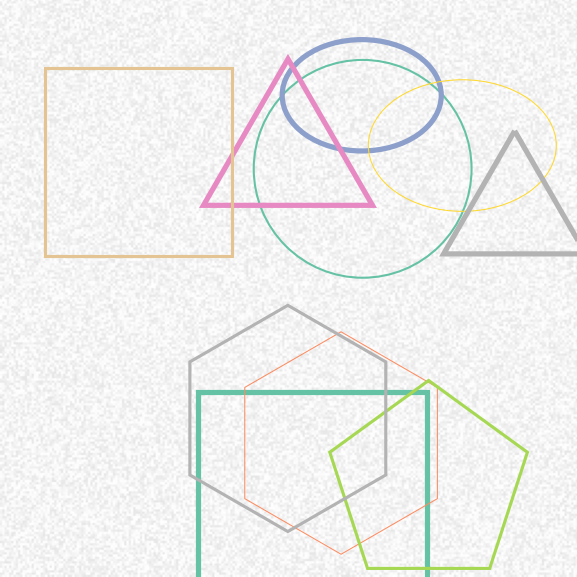[{"shape": "square", "thickness": 2.5, "radius": 0.99, "center": [0.541, 0.122]}, {"shape": "circle", "thickness": 1, "radius": 0.94, "center": [0.628, 0.707]}, {"shape": "hexagon", "thickness": 0.5, "radius": 0.96, "center": [0.591, 0.232]}, {"shape": "oval", "thickness": 2.5, "radius": 0.69, "center": [0.626, 0.834]}, {"shape": "triangle", "thickness": 2.5, "radius": 0.84, "center": [0.499, 0.728]}, {"shape": "pentagon", "thickness": 1.5, "radius": 0.9, "center": [0.742, 0.16]}, {"shape": "oval", "thickness": 0.5, "radius": 0.81, "center": [0.801, 0.747]}, {"shape": "square", "thickness": 1.5, "radius": 0.81, "center": [0.24, 0.718]}, {"shape": "triangle", "thickness": 2.5, "radius": 0.71, "center": [0.891, 0.63]}, {"shape": "hexagon", "thickness": 1.5, "radius": 0.98, "center": [0.498, 0.275]}]